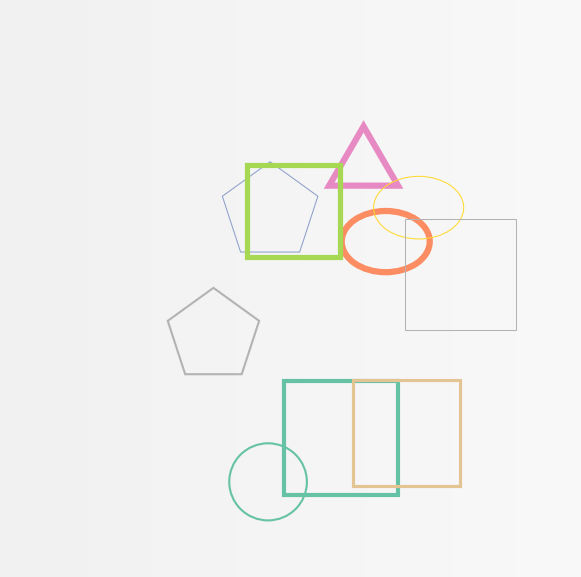[{"shape": "square", "thickness": 2, "radius": 0.49, "center": [0.586, 0.241]}, {"shape": "circle", "thickness": 1, "radius": 0.33, "center": [0.461, 0.165]}, {"shape": "oval", "thickness": 3, "radius": 0.38, "center": [0.664, 0.581]}, {"shape": "pentagon", "thickness": 0.5, "radius": 0.43, "center": [0.465, 0.633]}, {"shape": "triangle", "thickness": 3, "radius": 0.34, "center": [0.625, 0.712]}, {"shape": "square", "thickness": 2.5, "radius": 0.4, "center": [0.505, 0.633]}, {"shape": "oval", "thickness": 0.5, "radius": 0.39, "center": [0.72, 0.64]}, {"shape": "square", "thickness": 1.5, "radius": 0.46, "center": [0.7, 0.249]}, {"shape": "square", "thickness": 0.5, "radius": 0.48, "center": [0.792, 0.524]}, {"shape": "pentagon", "thickness": 1, "radius": 0.41, "center": [0.367, 0.418]}]